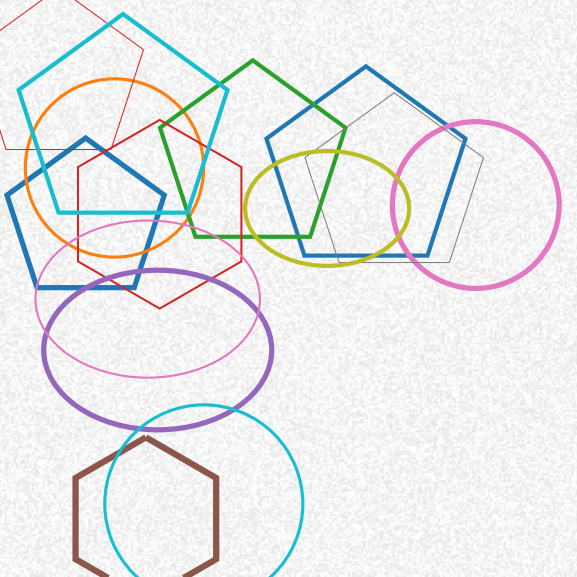[{"shape": "pentagon", "thickness": 2, "radius": 0.91, "center": [0.634, 0.703]}, {"shape": "pentagon", "thickness": 2.5, "radius": 0.72, "center": [0.148, 0.617]}, {"shape": "circle", "thickness": 1.5, "radius": 0.77, "center": [0.198, 0.708]}, {"shape": "pentagon", "thickness": 2, "radius": 0.84, "center": [0.438, 0.726]}, {"shape": "pentagon", "thickness": 0.5, "radius": 0.77, "center": [0.101, 0.865]}, {"shape": "hexagon", "thickness": 1, "radius": 0.82, "center": [0.277, 0.628]}, {"shape": "oval", "thickness": 2.5, "radius": 0.99, "center": [0.273, 0.393]}, {"shape": "hexagon", "thickness": 3, "radius": 0.7, "center": [0.253, 0.101]}, {"shape": "circle", "thickness": 2.5, "radius": 0.72, "center": [0.824, 0.644]}, {"shape": "oval", "thickness": 1, "radius": 0.97, "center": [0.256, 0.481]}, {"shape": "pentagon", "thickness": 0.5, "radius": 0.81, "center": [0.683, 0.676]}, {"shape": "oval", "thickness": 2, "radius": 0.71, "center": [0.566, 0.638]}, {"shape": "pentagon", "thickness": 2, "radius": 0.95, "center": [0.213, 0.785]}, {"shape": "circle", "thickness": 1.5, "radius": 0.86, "center": [0.353, 0.127]}]